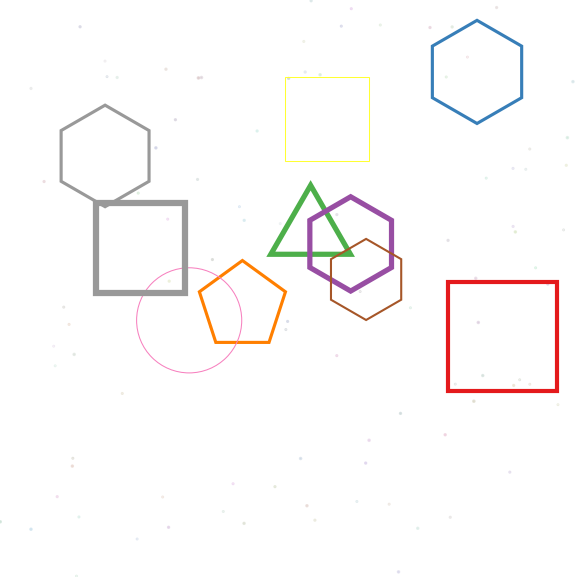[{"shape": "square", "thickness": 2, "radius": 0.47, "center": [0.87, 0.416]}, {"shape": "hexagon", "thickness": 1.5, "radius": 0.45, "center": [0.826, 0.875]}, {"shape": "triangle", "thickness": 2.5, "radius": 0.4, "center": [0.538, 0.599]}, {"shape": "hexagon", "thickness": 2.5, "radius": 0.41, "center": [0.607, 0.577]}, {"shape": "pentagon", "thickness": 1.5, "radius": 0.39, "center": [0.42, 0.47]}, {"shape": "square", "thickness": 0.5, "radius": 0.36, "center": [0.566, 0.793]}, {"shape": "hexagon", "thickness": 1, "radius": 0.35, "center": [0.634, 0.515]}, {"shape": "circle", "thickness": 0.5, "radius": 0.46, "center": [0.328, 0.444]}, {"shape": "hexagon", "thickness": 1.5, "radius": 0.44, "center": [0.182, 0.729]}, {"shape": "square", "thickness": 3, "radius": 0.39, "center": [0.244, 0.57]}]